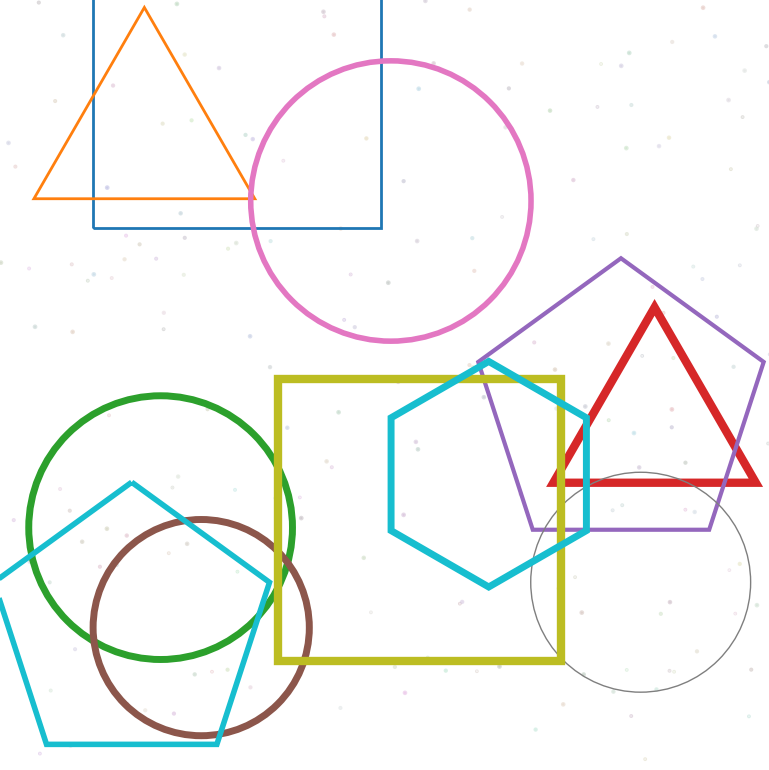[{"shape": "square", "thickness": 1, "radius": 0.94, "center": [0.308, 0.891]}, {"shape": "triangle", "thickness": 1, "radius": 0.83, "center": [0.187, 0.825]}, {"shape": "circle", "thickness": 2.5, "radius": 0.86, "center": [0.209, 0.315]}, {"shape": "triangle", "thickness": 3, "radius": 0.76, "center": [0.85, 0.449]}, {"shape": "pentagon", "thickness": 1.5, "radius": 0.97, "center": [0.806, 0.47]}, {"shape": "circle", "thickness": 2.5, "radius": 0.7, "center": [0.261, 0.185]}, {"shape": "circle", "thickness": 2, "radius": 0.91, "center": [0.508, 0.739]}, {"shape": "circle", "thickness": 0.5, "radius": 0.71, "center": [0.832, 0.244]}, {"shape": "square", "thickness": 3, "radius": 0.92, "center": [0.545, 0.325]}, {"shape": "pentagon", "thickness": 2, "radius": 0.94, "center": [0.171, 0.186]}, {"shape": "hexagon", "thickness": 2.5, "radius": 0.73, "center": [0.635, 0.384]}]